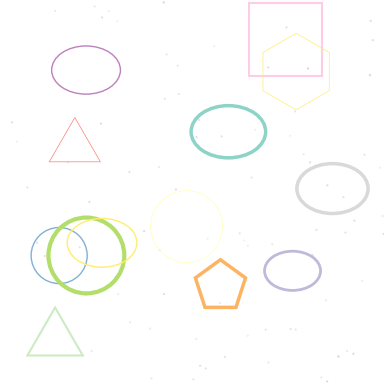[{"shape": "oval", "thickness": 2.5, "radius": 0.48, "center": [0.593, 0.658]}, {"shape": "circle", "thickness": 0.5, "radius": 0.47, "center": [0.485, 0.411]}, {"shape": "oval", "thickness": 2, "radius": 0.36, "center": [0.76, 0.297]}, {"shape": "triangle", "thickness": 0.5, "radius": 0.38, "center": [0.194, 0.618]}, {"shape": "circle", "thickness": 1, "radius": 0.36, "center": [0.154, 0.336]}, {"shape": "pentagon", "thickness": 2.5, "radius": 0.34, "center": [0.573, 0.257]}, {"shape": "circle", "thickness": 3, "radius": 0.49, "center": [0.224, 0.336]}, {"shape": "square", "thickness": 1.5, "radius": 0.48, "center": [0.741, 0.898]}, {"shape": "oval", "thickness": 2.5, "radius": 0.46, "center": [0.864, 0.51]}, {"shape": "oval", "thickness": 1, "radius": 0.45, "center": [0.223, 0.818]}, {"shape": "triangle", "thickness": 1.5, "radius": 0.42, "center": [0.143, 0.118]}, {"shape": "oval", "thickness": 1, "radius": 0.45, "center": [0.265, 0.369]}, {"shape": "hexagon", "thickness": 0.5, "radius": 0.5, "center": [0.769, 0.814]}]